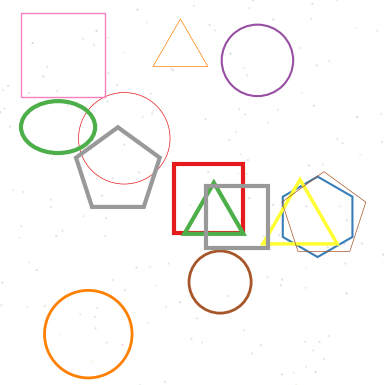[{"shape": "square", "thickness": 3, "radius": 0.45, "center": [0.541, 0.484]}, {"shape": "circle", "thickness": 0.5, "radius": 0.59, "center": [0.323, 0.641]}, {"shape": "hexagon", "thickness": 1.5, "radius": 0.52, "center": [0.825, 0.437]}, {"shape": "oval", "thickness": 3, "radius": 0.48, "center": [0.151, 0.67]}, {"shape": "triangle", "thickness": 3, "radius": 0.44, "center": [0.555, 0.437]}, {"shape": "circle", "thickness": 1.5, "radius": 0.46, "center": [0.669, 0.843]}, {"shape": "triangle", "thickness": 0.5, "radius": 0.41, "center": [0.469, 0.868]}, {"shape": "circle", "thickness": 2, "radius": 0.57, "center": [0.229, 0.132]}, {"shape": "triangle", "thickness": 2.5, "radius": 0.56, "center": [0.779, 0.422]}, {"shape": "pentagon", "thickness": 0.5, "radius": 0.57, "center": [0.841, 0.44]}, {"shape": "circle", "thickness": 2, "radius": 0.4, "center": [0.572, 0.267]}, {"shape": "square", "thickness": 1, "radius": 0.54, "center": [0.164, 0.857]}, {"shape": "square", "thickness": 3, "radius": 0.4, "center": [0.616, 0.437]}, {"shape": "pentagon", "thickness": 3, "radius": 0.57, "center": [0.306, 0.555]}]